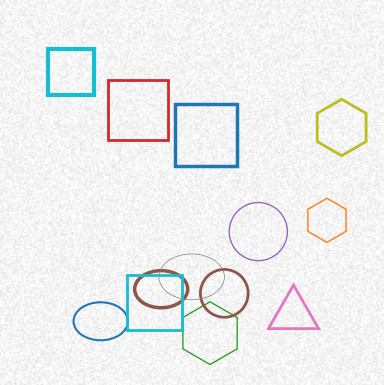[{"shape": "square", "thickness": 2.5, "radius": 0.41, "center": [0.535, 0.649]}, {"shape": "oval", "thickness": 1.5, "radius": 0.35, "center": [0.262, 0.166]}, {"shape": "hexagon", "thickness": 1, "radius": 0.29, "center": [0.849, 0.428]}, {"shape": "hexagon", "thickness": 1, "radius": 0.41, "center": [0.546, 0.135]}, {"shape": "square", "thickness": 2, "radius": 0.39, "center": [0.359, 0.714]}, {"shape": "circle", "thickness": 1, "radius": 0.38, "center": [0.671, 0.398]}, {"shape": "circle", "thickness": 2, "radius": 0.31, "center": [0.583, 0.238]}, {"shape": "oval", "thickness": 2.5, "radius": 0.34, "center": [0.419, 0.249]}, {"shape": "triangle", "thickness": 2, "radius": 0.38, "center": [0.762, 0.184]}, {"shape": "oval", "thickness": 0.5, "radius": 0.43, "center": [0.498, 0.281]}, {"shape": "hexagon", "thickness": 2, "radius": 0.37, "center": [0.887, 0.669]}, {"shape": "square", "thickness": 2, "radius": 0.35, "center": [0.401, 0.215]}, {"shape": "square", "thickness": 3, "radius": 0.3, "center": [0.185, 0.812]}]